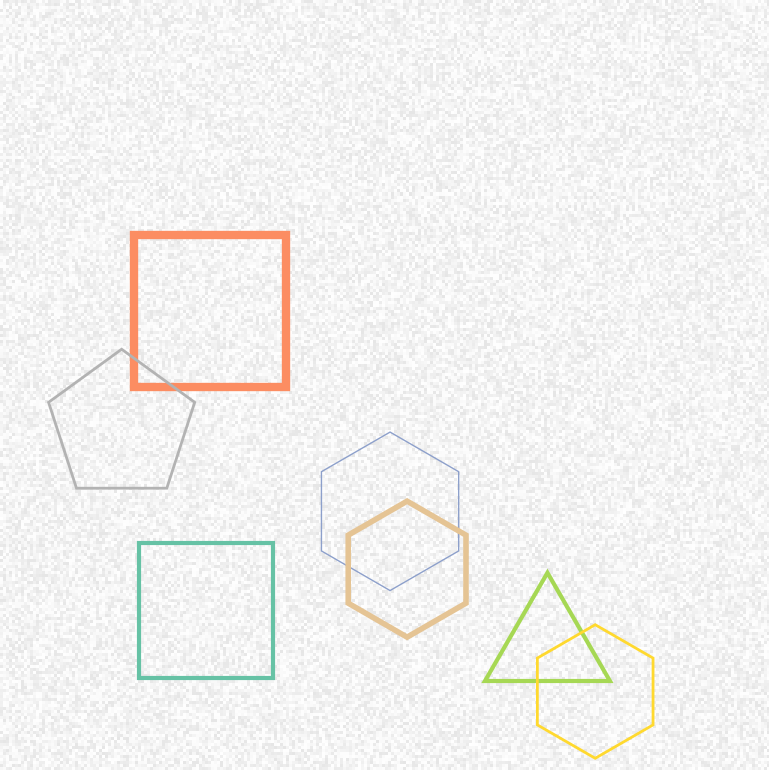[{"shape": "square", "thickness": 1.5, "radius": 0.44, "center": [0.267, 0.207]}, {"shape": "square", "thickness": 3, "radius": 0.49, "center": [0.273, 0.596]}, {"shape": "hexagon", "thickness": 0.5, "radius": 0.51, "center": [0.507, 0.336]}, {"shape": "triangle", "thickness": 1.5, "radius": 0.47, "center": [0.711, 0.162]}, {"shape": "hexagon", "thickness": 1, "radius": 0.43, "center": [0.773, 0.102]}, {"shape": "hexagon", "thickness": 2, "radius": 0.44, "center": [0.529, 0.261]}, {"shape": "pentagon", "thickness": 1, "radius": 0.5, "center": [0.158, 0.447]}]